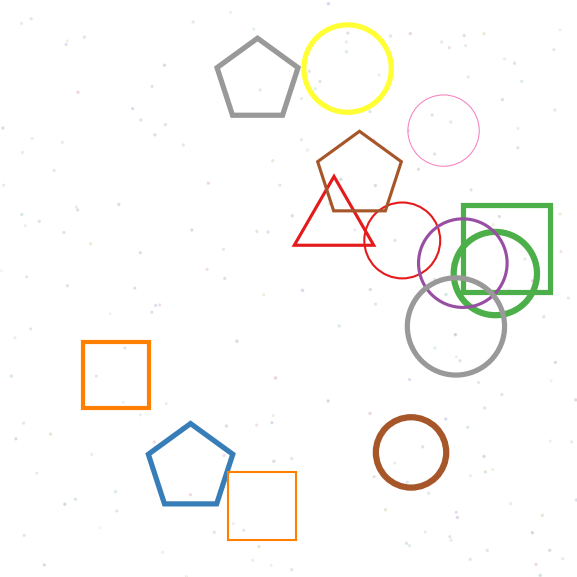[{"shape": "triangle", "thickness": 1.5, "radius": 0.4, "center": [0.578, 0.614]}, {"shape": "circle", "thickness": 1, "radius": 0.33, "center": [0.697, 0.583]}, {"shape": "pentagon", "thickness": 2.5, "radius": 0.38, "center": [0.33, 0.189]}, {"shape": "square", "thickness": 2.5, "radius": 0.38, "center": [0.877, 0.568]}, {"shape": "circle", "thickness": 3, "radius": 0.36, "center": [0.858, 0.525]}, {"shape": "circle", "thickness": 1.5, "radius": 0.38, "center": [0.801, 0.544]}, {"shape": "square", "thickness": 2, "radius": 0.29, "center": [0.201, 0.35]}, {"shape": "square", "thickness": 1, "radius": 0.29, "center": [0.453, 0.124]}, {"shape": "circle", "thickness": 2.5, "radius": 0.38, "center": [0.602, 0.88]}, {"shape": "pentagon", "thickness": 1.5, "radius": 0.38, "center": [0.622, 0.696]}, {"shape": "circle", "thickness": 3, "radius": 0.3, "center": [0.712, 0.216]}, {"shape": "circle", "thickness": 0.5, "radius": 0.31, "center": [0.768, 0.773]}, {"shape": "pentagon", "thickness": 2.5, "radius": 0.37, "center": [0.446, 0.859]}, {"shape": "circle", "thickness": 2.5, "radius": 0.42, "center": [0.79, 0.434]}]